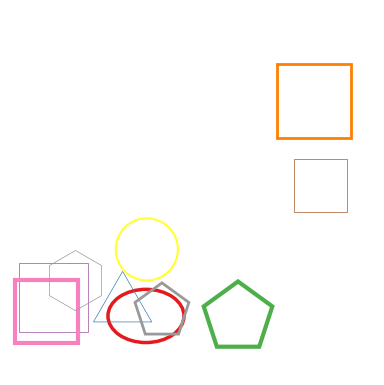[{"shape": "oval", "thickness": 2.5, "radius": 0.49, "center": [0.379, 0.179]}, {"shape": "triangle", "thickness": 0.5, "radius": 0.44, "center": [0.318, 0.208]}, {"shape": "pentagon", "thickness": 3, "radius": 0.47, "center": [0.618, 0.175]}, {"shape": "square", "thickness": 0.5, "radius": 0.45, "center": [0.139, 0.227]}, {"shape": "square", "thickness": 2, "radius": 0.48, "center": [0.815, 0.738]}, {"shape": "circle", "thickness": 1.5, "radius": 0.4, "center": [0.381, 0.352]}, {"shape": "square", "thickness": 0.5, "radius": 0.34, "center": [0.833, 0.518]}, {"shape": "square", "thickness": 3, "radius": 0.41, "center": [0.122, 0.191]}, {"shape": "hexagon", "thickness": 0.5, "radius": 0.39, "center": [0.196, 0.271]}, {"shape": "pentagon", "thickness": 2, "radius": 0.37, "center": [0.421, 0.192]}]